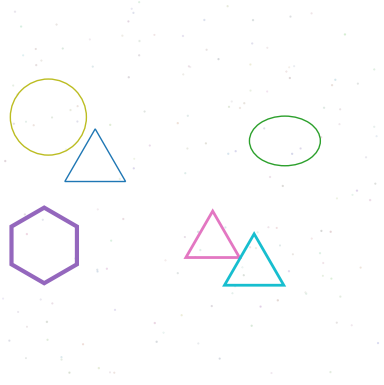[{"shape": "triangle", "thickness": 1, "radius": 0.46, "center": [0.247, 0.574]}, {"shape": "oval", "thickness": 1, "radius": 0.46, "center": [0.74, 0.634]}, {"shape": "hexagon", "thickness": 3, "radius": 0.49, "center": [0.115, 0.363]}, {"shape": "triangle", "thickness": 2, "radius": 0.4, "center": [0.552, 0.371]}, {"shape": "circle", "thickness": 1, "radius": 0.49, "center": [0.126, 0.696]}, {"shape": "triangle", "thickness": 2, "radius": 0.44, "center": [0.66, 0.304]}]